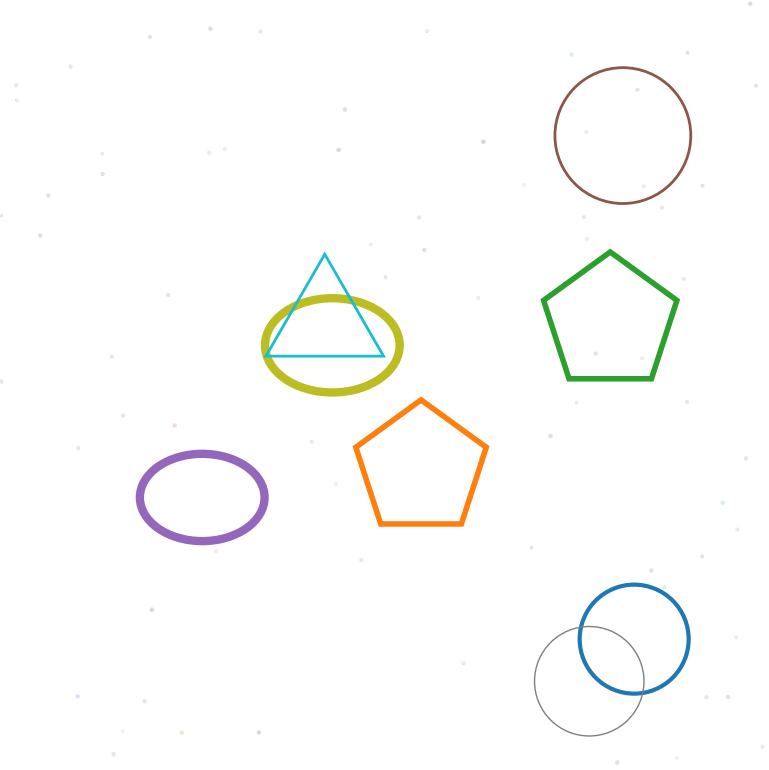[{"shape": "circle", "thickness": 1.5, "radius": 0.35, "center": [0.824, 0.17]}, {"shape": "pentagon", "thickness": 2, "radius": 0.45, "center": [0.547, 0.392]}, {"shape": "pentagon", "thickness": 2, "radius": 0.46, "center": [0.793, 0.582]}, {"shape": "oval", "thickness": 3, "radius": 0.4, "center": [0.263, 0.354]}, {"shape": "circle", "thickness": 1, "radius": 0.44, "center": [0.809, 0.824]}, {"shape": "circle", "thickness": 0.5, "radius": 0.36, "center": [0.765, 0.115]}, {"shape": "oval", "thickness": 3, "radius": 0.44, "center": [0.432, 0.552]}, {"shape": "triangle", "thickness": 1, "radius": 0.44, "center": [0.422, 0.582]}]